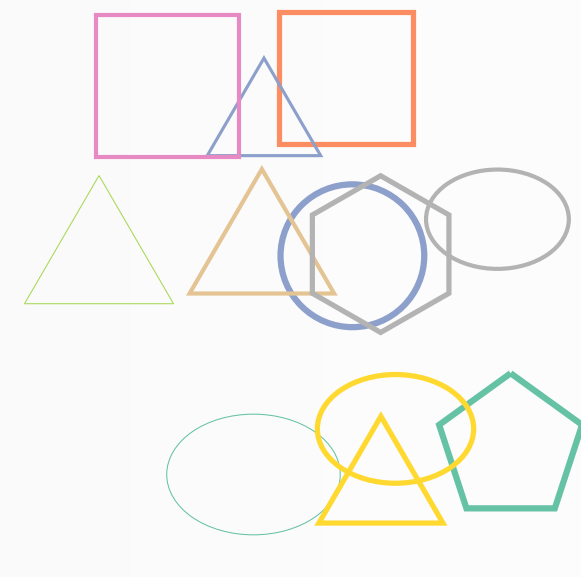[{"shape": "oval", "thickness": 0.5, "radius": 0.75, "center": [0.436, 0.177]}, {"shape": "pentagon", "thickness": 3, "radius": 0.65, "center": [0.879, 0.223]}, {"shape": "square", "thickness": 2.5, "radius": 0.57, "center": [0.595, 0.864]}, {"shape": "triangle", "thickness": 1.5, "radius": 0.56, "center": [0.454, 0.786]}, {"shape": "circle", "thickness": 3, "radius": 0.62, "center": [0.606, 0.556]}, {"shape": "square", "thickness": 2, "radius": 0.61, "center": [0.288, 0.85]}, {"shape": "triangle", "thickness": 0.5, "radius": 0.74, "center": [0.17, 0.547]}, {"shape": "triangle", "thickness": 2.5, "radius": 0.62, "center": [0.655, 0.155]}, {"shape": "oval", "thickness": 2.5, "radius": 0.67, "center": [0.68, 0.256]}, {"shape": "triangle", "thickness": 2, "radius": 0.72, "center": [0.451, 0.563]}, {"shape": "oval", "thickness": 2, "radius": 0.61, "center": [0.856, 0.62]}, {"shape": "hexagon", "thickness": 2.5, "radius": 0.68, "center": [0.655, 0.559]}]